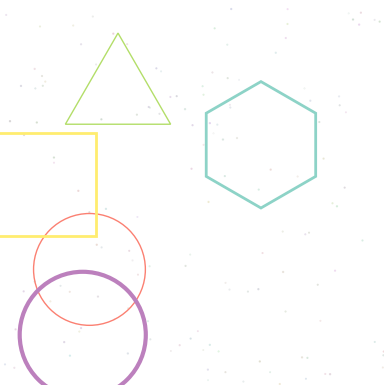[{"shape": "hexagon", "thickness": 2, "radius": 0.82, "center": [0.678, 0.624]}, {"shape": "circle", "thickness": 1, "radius": 0.73, "center": [0.232, 0.3]}, {"shape": "triangle", "thickness": 1, "radius": 0.79, "center": [0.307, 0.756]}, {"shape": "circle", "thickness": 3, "radius": 0.82, "center": [0.215, 0.13]}, {"shape": "square", "thickness": 2, "radius": 0.67, "center": [0.116, 0.52]}]